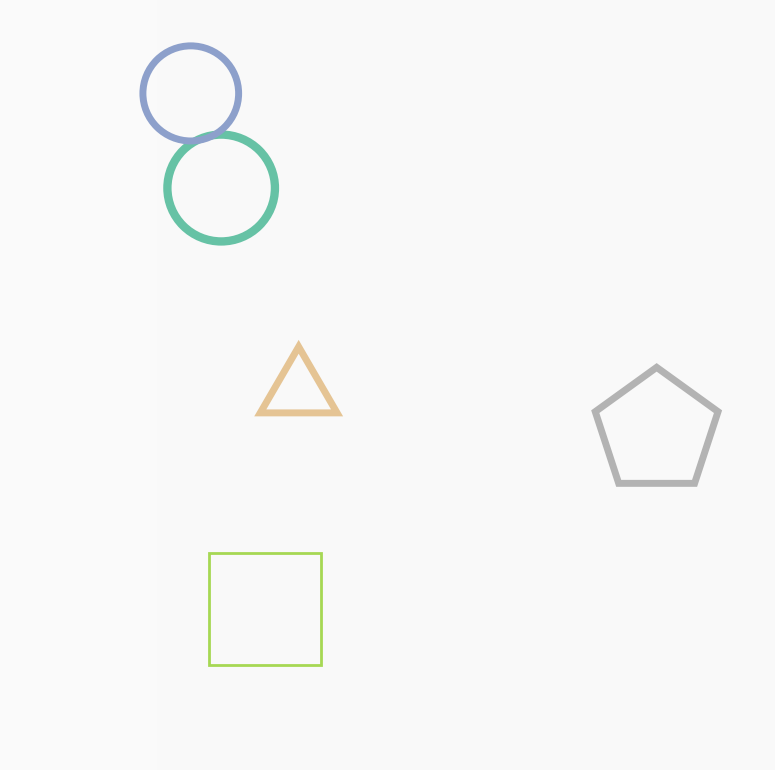[{"shape": "circle", "thickness": 3, "radius": 0.35, "center": [0.285, 0.756]}, {"shape": "circle", "thickness": 2.5, "radius": 0.31, "center": [0.246, 0.879]}, {"shape": "square", "thickness": 1, "radius": 0.36, "center": [0.342, 0.209]}, {"shape": "triangle", "thickness": 2.5, "radius": 0.29, "center": [0.385, 0.492]}, {"shape": "pentagon", "thickness": 2.5, "radius": 0.42, "center": [0.847, 0.44]}]